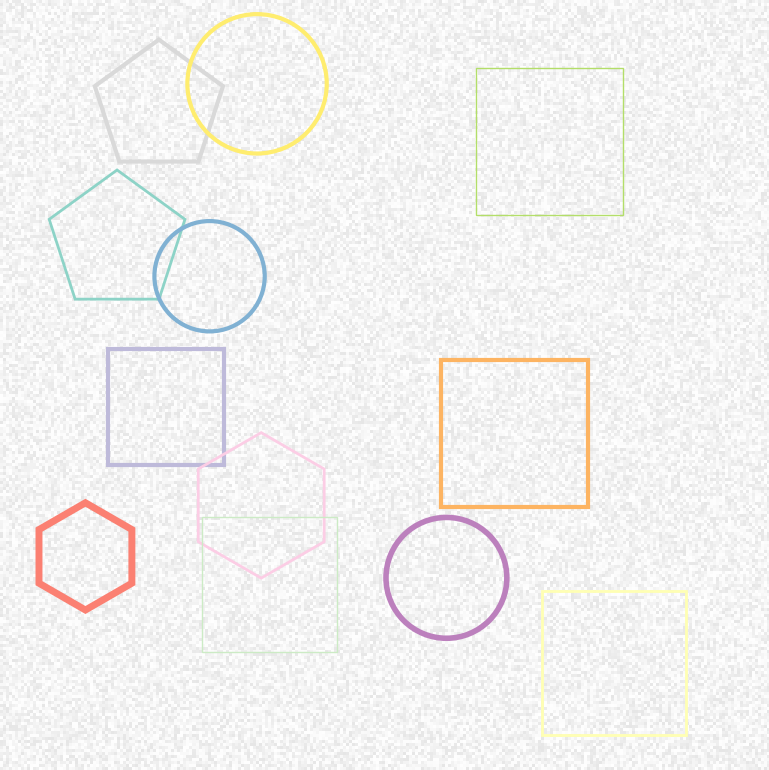[{"shape": "pentagon", "thickness": 1, "radius": 0.46, "center": [0.152, 0.687]}, {"shape": "square", "thickness": 1, "radius": 0.47, "center": [0.797, 0.139]}, {"shape": "square", "thickness": 1.5, "radius": 0.38, "center": [0.216, 0.472]}, {"shape": "hexagon", "thickness": 2.5, "radius": 0.35, "center": [0.111, 0.277]}, {"shape": "circle", "thickness": 1.5, "radius": 0.36, "center": [0.272, 0.641]}, {"shape": "square", "thickness": 1.5, "radius": 0.48, "center": [0.668, 0.437]}, {"shape": "square", "thickness": 0.5, "radius": 0.48, "center": [0.714, 0.816]}, {"shape": "hexagon", "thickness": 1, "radius": 0.47, "center": [0.339, 0.344]}, {"shape": "pentagon", "thickness": 1.5, "radius": 0.44, "center": [0.206, 0.861]}, {"shape": "circle", "thickness": 2, "radius": 0.39, "center": [0.58, 0.25]}, {"shape": "square", "thickness": 0.5, "radius": 0.44, "center": [0.35, 0.241]}, {"shape": "circle", "thickness": 1.5, "radius": 0.45, "center": [0.334, 0.891]}]